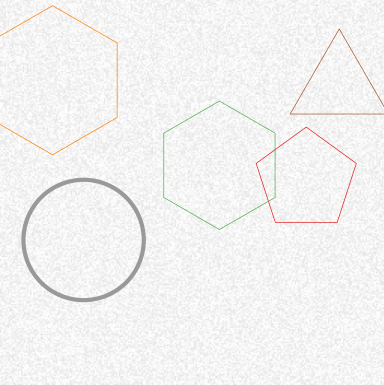[{"shape": "pentagon", "thickness": 0.5, "radius": 0.68, "center": [0.795, 0.533]}, {"shape": "hexagon", "thickness": 0.5, "radius": 0.83, "center": [0.57, 0.571]}, {"shape": "hexagon", "thickness": 0.5, "radius": 0.97, "center": [0.137, 0.792]}, {"shape": "triangle", "thickness": 0.5, "radius": 0.74, "center": [0.881, 0.777]}, {"shape": "circle", "thickness": 3, "radius": 0.78, "center": [0.217, 0.377]}]